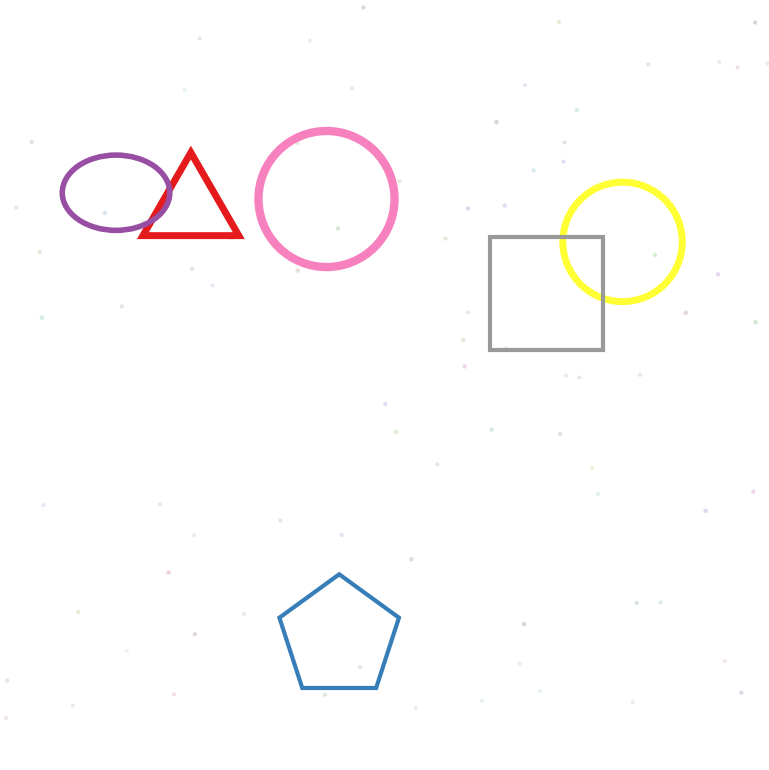[{"shape": "triangle", "thickness": 2.5, "radius": 0.36, "center": [0.248, 0.73]}, {"shape": "pentagon", "thickness": 1.5, "radius": 0.41, "center": [0.441, 0.173]}, {"shape": "oval", "thickness": 2, "radius": 0.35, "center": [0.151, 0.75]}, {"shape": "circle", "thickness": 2.5, "radius": 0.39, "center": [0.809, 0.686]}, {"shape": "circle", "thickness": 3, "radius": 0.44, "center": [0.424, 0.742]}, {"shape": "square", "thickness": 1.5, "radius": 0.37, "center": [0.71, 0.619]}]